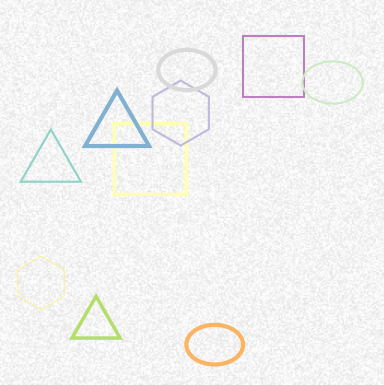[{"shape": "triangle", "thickness": 1.5, "radius": 0.45, "center": [0.132, 0.573]}, {"shape": "square", "thickness": 2.5, "radius": 0.46, "center": [0.39, 0.588]}, {"shape": "hexagon", "thickness": 1.5, "radius": 0.42, "center": [0.469, 0.706]}, {"shape": "triangle", "thickness": 3, "radius": 0.48, "center": [0.304, 0.669]}, {"shape": "oval", "thickness": 3, "radius": 0.37, "center": [0.558, 0.105]}, {"shape": "triangle", "thickness": 2.5, "radius": 0.36, "center": [0.249, 0.158]}, {"shape": "oval", "thickness": 3, "radius": 0.37, "center": [0.486, 0.818]}, {"shape": "square", "thickness": 1.5, "radius": 0.4, "center": [0.71, 0.827]}, {"shape": "oval", "thickness": 1.5, "radius": 0.39, "center": [0.864, 0.786]}, {"shape": "hexagon", "thickness": 0.5, "radius": 0.35, "center": [0.107, 0.265]}]